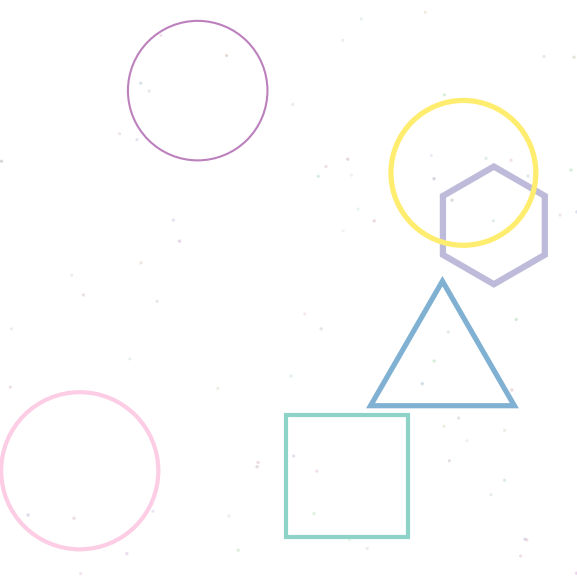[{"shape": "square", "thickness": 2, "radius": 0.53, "center": [0.601, 0.175]}, {"shape": "hexagon", "thickness": 3, "radius": 0.51, "center": [0.855, 0.609]}, {"shape": "triangle", "thickness": 2.5, "radius": 0.72, "center": [0.766, 0.368]}, {"shape": "circle", "thickness": 2, "radius": 0.68, "center": [0.138, 0.184]}, {"shape": "circle", "thickness": 1, "radius": 0.6, "center": [0.342, 0.842]}, {"shape": "circle", "thickness": 2.5, "radius": 0.63, "center": [0.802, 0.7]}]